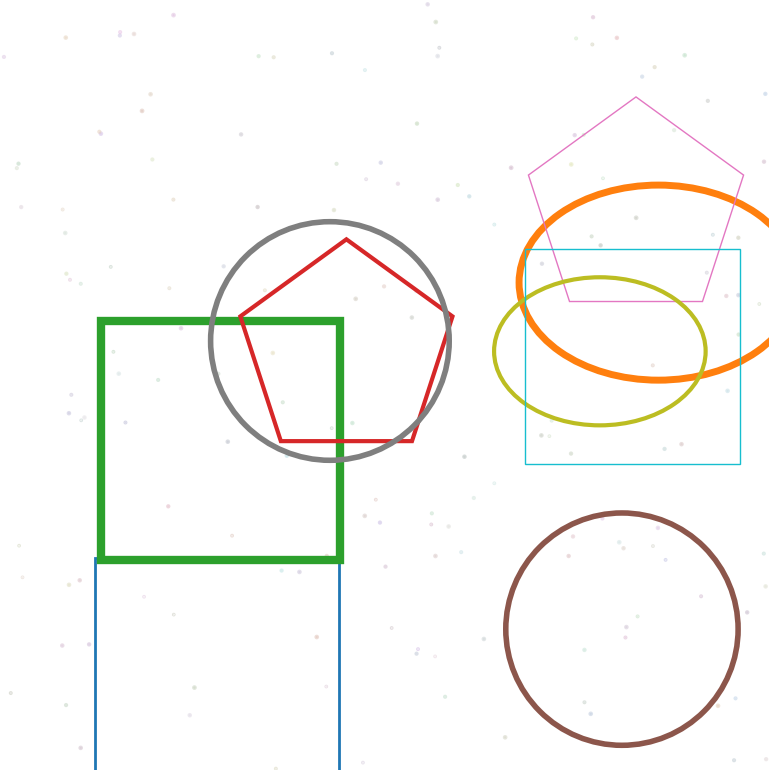[{"shape": "square", "thickness": 1, "radius": 0.79, "center": [0.282, 0.118]}, {"shape": "oval", "thickness": 2.5, "radius": 0.9, "center": [0.855, 0.633]}, {"shape": "square", "thickness": 3, "radius": 0.78, "center": [0.286, 0.428]}, {"shape": "pentagon", "thickness": 1.5, "radius": 0.72, "center": [0.45, 0.544]}, {"shape": "circle", "thickness": 2, "radius": 0.75, "center": [0.808, 0.183]}, {"shape": "pentagon", "thickness": 0.5, "radius": 0.73, "center": [0.826, 0.727]}, {"shape": "circle", "thickness": 2, "radius": 0.77, "center": [0.428, 0.557]}, {"shape": "oval", "thickness": 1.5, "radius": 0.69, "center": [0.779, 0.544]}, {"shape": "square", "thickness": 0.5, "radius": 0.7, "center": [0.822, 0.537]}]